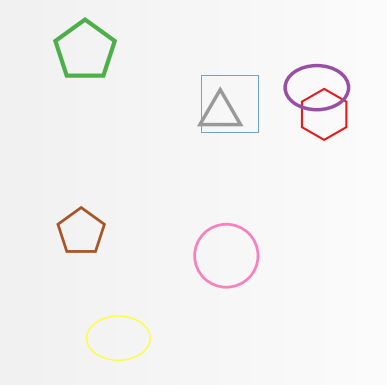[{"shape": "hexagon", "thickness": 1.5, "radius": 0.33, "center": [0.837, 0.703]}, {"shape": "square", "thickness": 0.5, "radius": 0.37, "center": [0.593, 0.732]}, {"shape": "pentagon", "thickness": 3, "radius": 0.4, "center": [0.219, 0.869]}, {"shape": "oval", "thickness": 2.5, "radius": 0.41, "center": [0.818, 0.772]}, {"shape": "oval", "thickness": 1, "radius": 0.41, "center": [0.306, 0.122]}, {"shape": "pentagon", "thickness": 2, "radius": 0.32, "center": [0.209, 0.398]}, {"shape": "circle", "thickness": 2, "radius": 0.41, "center": [0.584, 0.336]}, {"shape": "triangle", "thickness": 2.5, "radius": 0.3, "center": [0.568, 0.707]}]